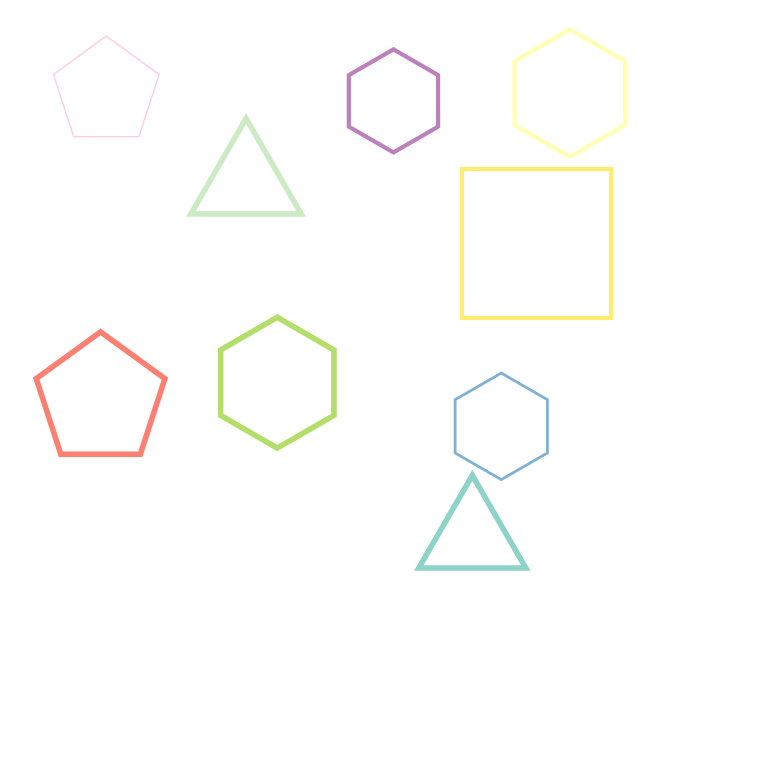[{"shape": "triangle", "thickness": 2, "radius": 0.4, "center": [0.613, 0.302]}, {"shape": "hexagon", "thickness": 1.5, "radius": 0.41, "center": [0.74, 0.879]}, {"shape": "pentagon", "thickness": 2, "radius": 0.44, "center": [0.131, 0.481]}, {"shape": "hexagon", "thickness": 1, "radius": 0.35, "center": [0.651, 0.446]}, {"shape": "hexagon", "thickness": 2, "radius": 0.42, "center": [0.36, 0.503]}, {"shape": "pentagon", "thickness": 0.5, "radius": 0.36, "center": [0.138, 0.881]}, {"shape": "hexagon", "thickness": 1.5, "radius": 0.33, "center": [0.511, 0.869]}, {"shape": "triangle", "thickness": 2, "radius": 0.41, "center": [0.32, 0.763]}, {"shape": "square", "thickness": 1.5, "radius": 0.48, "center": [0.697, 0.684]}]